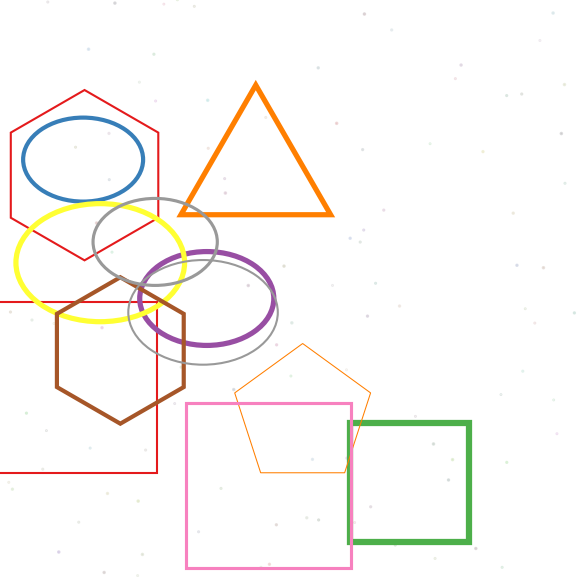[{"shape": "hexagon", "thickness": 1, "radius": 0.74, "center": [0.146, 0.696]}, {"shape": "square", "thickness": 1, "radius": 0.74, "center": [0.124, 0.329]}, {"shape": "oval", "thickness": 2, "radius": 0.52, "center": [0.144, 0.723]}, {"shape": "square", "thickness": 3, "radius": 0.51, "center": [0.71, 0.163]}, {"shape": "oval", "thickness": 2.5, "radius": 0.58, "center": [0.358, 0.482]}, {"shape": "pentagon", "thickness": 0.5, "radius": 0.62, "center": [0.524, 0.281]}, {"shape": "triangle", "thickness": 2.5, "radius": 0.75, "center": [0.443, 0.702]}, {"shape": "oval", "thickness": 2.5, "radius": 0.73, "center": [0.174, 0.544]}, {"shape": "hexagon", "thickness": 2, "radius": 0.63, "center": [0.208, 0.392]}, {"shape": "square", "thickness": 1.5, "radius": 0.71, "center": [0.465, 0.159]}, {"shape": "oval", "thickness": 1.5, "radius": 0.54, "center": [0.269, 0.58]}, {"shape": "oval", "thickness": 1, "radius": 0.65, "center": [0.352, 0.458]}]